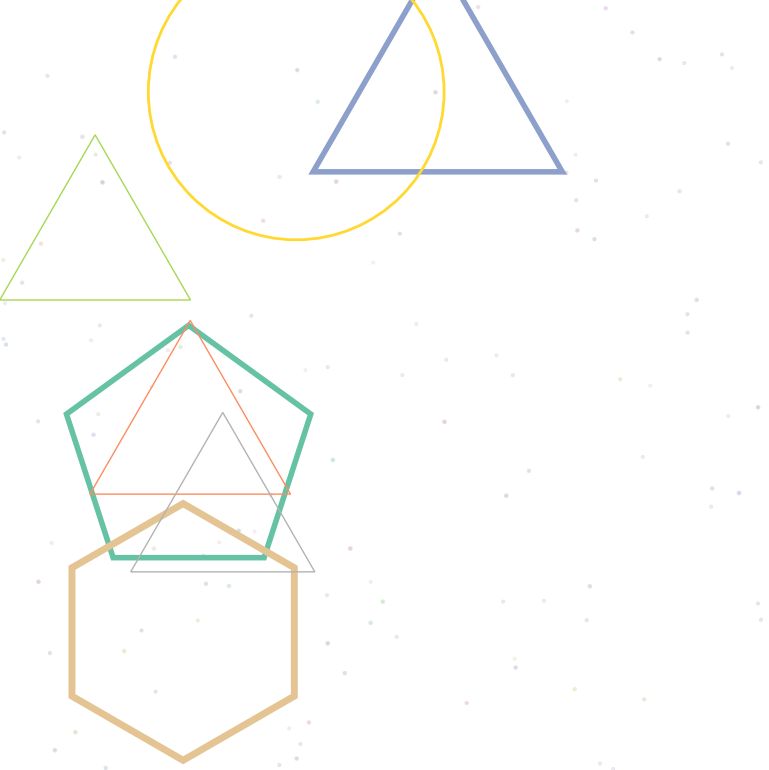[{"shape": "pentagon", "thickness": 2, "radius": 0.83, "center": [0.245, 0.411]}, {"shape": "triangle", "thickness": 0.5, "radius": 0.75, "center": [0.247, 0.433]}, {"shape": "triangle", "thickness": 2, "radius": 0.93, "center": [0.568, 0.87]}, {"shape": "triangle", "thickness": 0.5, "radius": 0.72, "center": [0.124, 0.682]}, {"shape": "circle", "thickness": 1, "radius": 0.96, "center": [0.385, 0.881]}, {"shape": "hexagon", "thickness": 2.5, "radius": 0.83, "center": [0.238, 0.179]}, {"shape": "triangle", "thickness": 0.5, "radius": 0.69, "center": [0.289, 0.326]}]